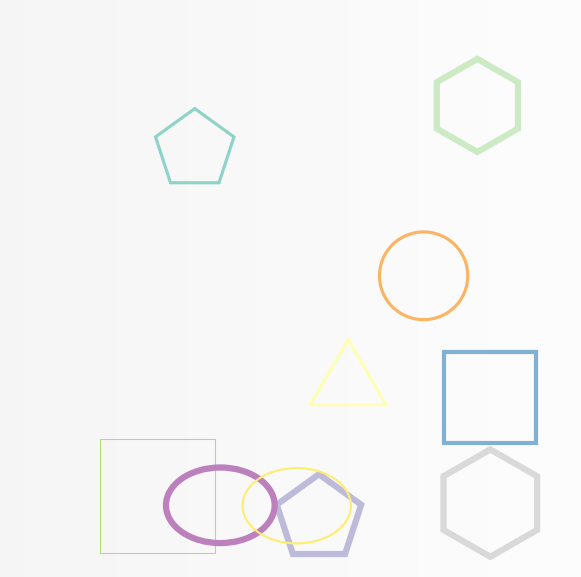[{"shape": "pentagon", "thickness": 1.5, "radius": 0.35, "center": [0.335, 0.74]}, {"shape": "triangle", "thickness": 1.5, "radius": 0.38, "center": [0.599, 0.336]}, {"shape": "pentagon", "thickness": 3, "radius": 0.38, "center": [0.549, 0.102]}, {"shape": "square", "thickness": 2, "radius": 0.39, "center": [0.843, 0.311]}, {"shape": "circle", "thickness": 1.5, "radius": 0.38, "center": [0.729, 0.522]}, {"shape": "square", "thickness": 0.5, "radius": 0.49, "center": [0.271, 0.14]}, {"shape": "hexagon", "thickness": 3, "radius": 0.46, "center": [0.844, 0.128]}, {"shape": "oval", "thickness": 3, "radius": 0.47, "center": [0.379, 0.124]}, {"shape": "hexagon", "thickness": 3, "radius": 0.4, "center": [0.821, 0.817]}, {"shape": "oval", "thickness": 1, "radius": 0.47, "center": [0.51, 0.123]}]